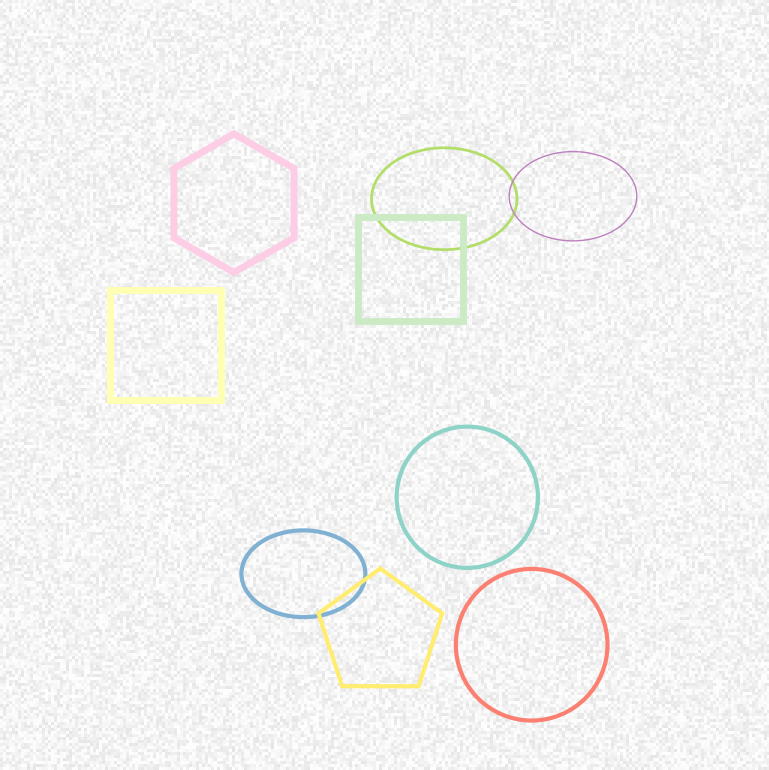[{"shape": "circle", "thickness": 1.5, "radius": 0.46, "center": [0.607, 0.354]}, {"shape": "square", "thickness": 2.5, "radius": 0.36, "center": [0.215, 0.552]}, {"shape": "circle", "thickness": 1.5, "radius": 0.49, "center": [0.69, 0.163]}, {"shape": "oval", "thickness": 1.5, "radius": 0.4, "center": [0.394, 0.255]}, {"shape": "oval", "thickness": 1, "radius": 0.47, "center": [0.577, 0.742]}, {"shape": "hexagon", "thickness": 2.5, "radius": 0.45, "center": [0.304, 0.736]}, {"shape": "oval", "thickness": 0.5, "radius": 0.41, "center": [0.744, 0.745]}, {"shape": "square", "thickness": 2.5, "radius": 0.34, "center": [0.533, 0.651]}, {"shape": "pentagon", "thickness": 1.5, "radius": 0.42, "center": [0.494, 0.177]}]